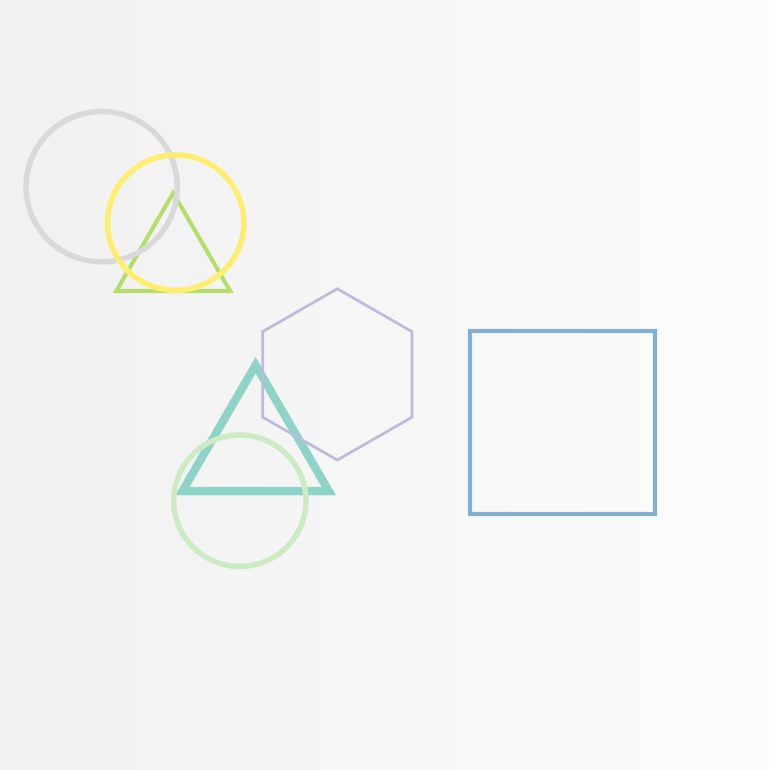[{"shape": "triangle", "thickness": 3, "radius": 0.55, "center": [0.33, 0.417]}, {"shape": "hexagon", "thickness": 1, "radius": 0.56, "center": [0.435, 0.514]}, {"shape": "square", "thickness": 1.5, "radius": 0.59, "center": [0.726, 0.451]}, {"shape": "triangle", "thickness": 1.5, "radius": 0.42, "center": [0.223, 0.664]}, {"shape": "circle", "thickness": 2, "radius": 0.49, "center": [0.131, 0.758]}, {"shape": "circle", "thickness": 2, "radius": 0.43, "center": [0.309, 0.35]}, {"shape": "circle", "thickness": 2, "radius": 0.44, "center": [0.227, 0.711]}]